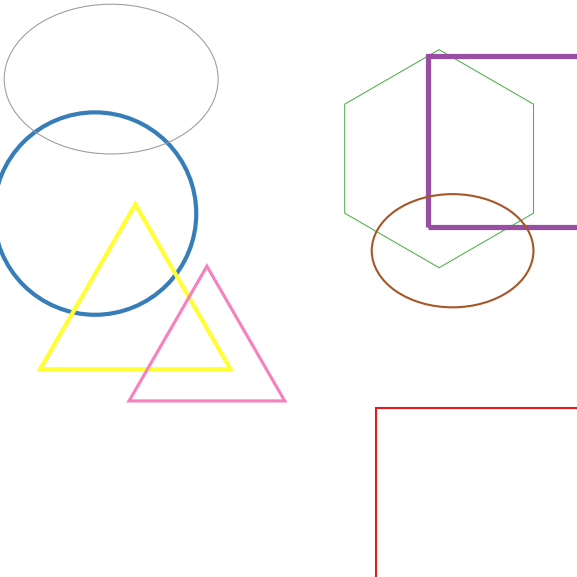[{"shape": "square", "thickness": 1, "radius": 0.94, "center": [0.841, 0.103]}, {"shape": "circle", "thickness": 2, "radius": 0.88, "center": [0.165, 0.629]}, {"shape": "hexagon", "thickness": 0.5, "radius": 0.94, "center": [0.76, 0.724]}, {"shape": "square", "thickness": 2.5, "radius": 0.74, "center": [0.889, 0.754]}, {"shape": "triangle", "thickness": 2, "radius": 0.95, "center": [0.234, 0.455]}, {"shape": "oval", "thickness": 1, "radius": 0.7, "center": [0.784, 0.565]}, {"shape": "triangle", "thickness": 1.5, "radius": 0.78, "center": [0.358, 0.383]}, {"shape": "oval", "thickness": 0.5, "radius": 0.93, "center": [0.192, 0.862]}]